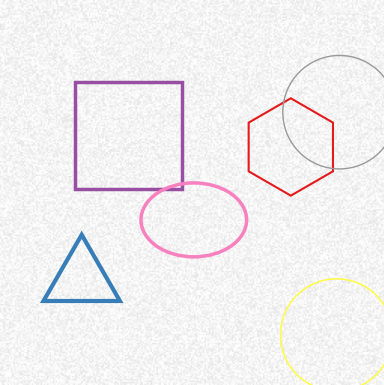[{"shape": "hexagon", "thickness": 1.5, "radius": 0.63, "center": [0.755, 0.618]}, {"shape": "triangle", "thickness": 3, "radius": 0.57, "center": [0.212, 0.276]}, {"shape": "square", "thickness": 2.5, "radius": 0.7, "center": [0.334, 0.648]}, {"shape": "circle", "thickness": 1, "radius": 0.73, "center": [0.874, 0.13]}, {"shape": "oval", "thickness": 2.5, "radius": 0.69, "center": [0.503, 0.429]}, {"shape": "circle", "thickness": 1, "radius": 0.74, "center": [0.882, 0.709]}]